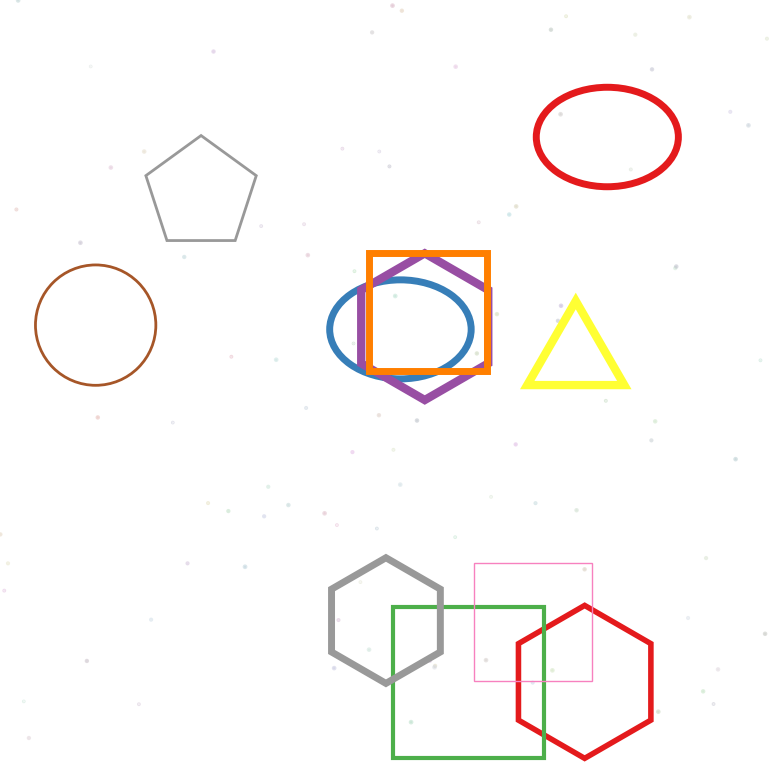[{"shape": "oval", "thickness": 2.5, "radius": 0.46, "center": [0.789, 0.822]}, {"shape": "hexagon", "thickness": 2, "radius": 0.5, "center": [0.759, 0.114]}, {"shape": "oval", "thickness": 2.5, "radius": 0.46, "center": [0.52, 0.572]}, {"shape": "square", "thickness": 1.5, "radius": 0.49, "center": [0.608, 0.114]}, {"shape": "hexagon", "thickness": 3, "radius": 0.48, "center": [0.552, 0.576]}, {"shape": "square", "thickness": 2.5, "radius": 0.38, "center": [0.556, 0.595]}, {"shape": "triangle", "thickness": 3, "radius": 0.36, "center": [0.748, 0.536]}, {"shape": "circle", "thickness": 1, "radius": 0.39, "center": [0.124, 0.578]}, {"shape": "square", "thickness": 0.5, "radius": 0.38, "center": [0.692, 0.192]}, {"shape": "pentagon", "thickness": 1, "radius": 0.38, "center": [0.261, 0.749]}, {"shape": "hexagon", "thickness": 2.5, "radius": 0.41, "center": [0.501, 0.194]}]